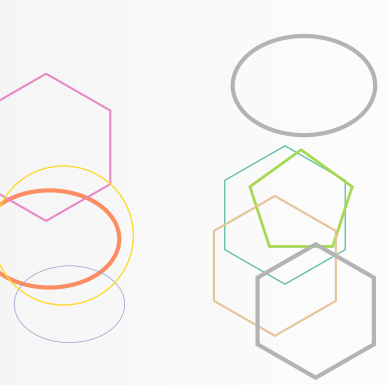[{"shape": "hexagon", "thickness": 1, "radius": 0.9, "center": [0.735, 0.441]}, {"shape": "oval", "thickness": 3, "radius": 0.9, "center": [0.128, 0.379]}, {"shape": "oval", "thickness": 0.5, "radius": 0.71, "center": [0.179, 0.21]}, {"shape": "hexagon", "thickness": 1.5, "radius": 0.96, "center": [0.119, 0.617]}, {"shape": "pentagon", "thickness": 2, "radius": 0.69, "center": [0.777, 0.472]}, {"shape": "circle", "thickness": 1, "radius": 0.9, "center": [0.164, 0.388]}, {"shape": "hexagon", "thickness": 1.5, "radius": 0.91, "center": [0.709, 0.309]}, {"shape": "oval", "thickness": 3, "radius": 0.92, "center": [0.784, 0.778]}, {"shape": "hexagon", "thickness": 3, "radius": 0.87, "center": [0.815, 0.192]}]